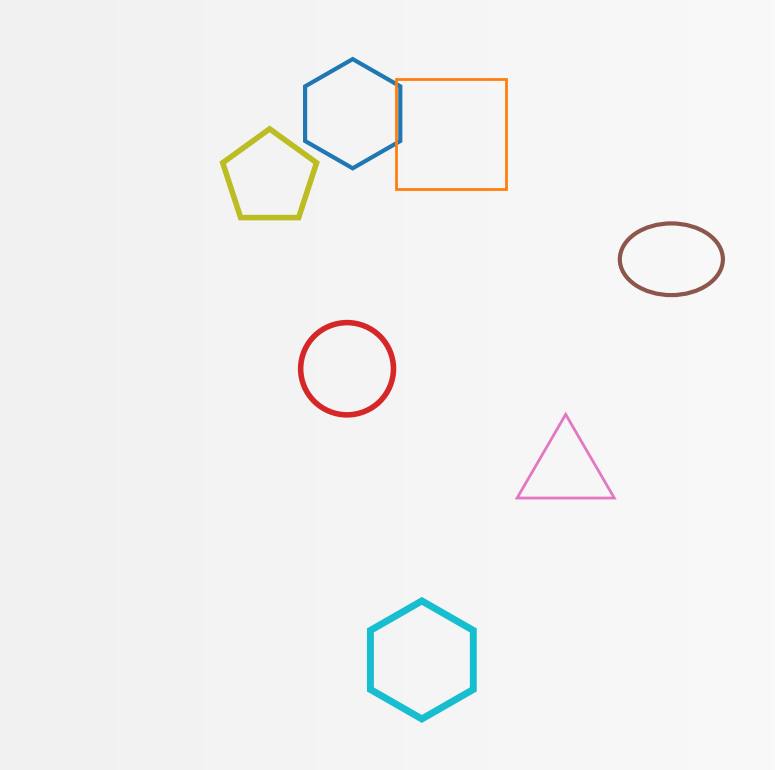[{"shape": "hexagon", "thickness": 1.5, "radius": 0.35, "center": [0.455, 0.852]}, {"shape": "square", "thickness": 1, "radius": 0.36, "center": [0.582, 0.826]}, {"shape": "circle", "thickness": 2, "radius": 0.3, "center": [0.448, 0.521]}, {"shape": "oval", "thickness": 1.5, "radius": 0.33, "center": [0.866, 0.663]}, {"shape": "triangle", "thickness": 1, "radius": 0.36, "center": [0.73, 0.389]}, {"shape": "pentagon", "thickness": 2, "radius": 0.32, "center": [0.348, 0.769]}, {"shape": "hexagon", "thickness": 2.5, "radius": 0.38, "center": [0.544, 0.143]}]